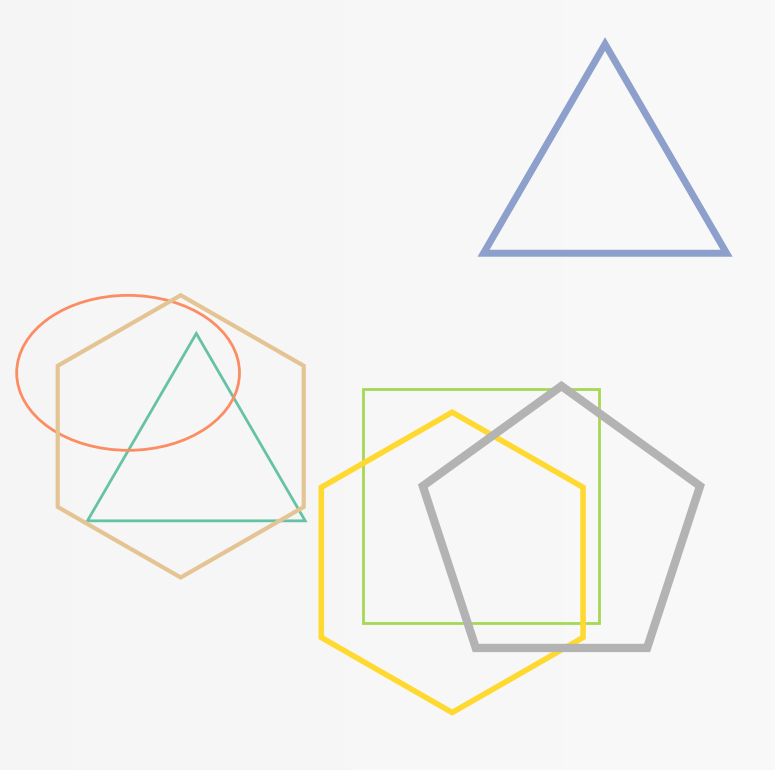[{"shape": "triangle", "thickness": 1, "radius": 0.81, "center": [0.253, 0.405]}, {"shape": "oval", "thickness": 1, "radius": 0.72, "center": [0.165, 0.516]}, {"shape": "triangle", "thickness": 2.5, "radius": 0.91, "center": [0.781, 0.762]}, {"shape": "square", "thickness": 1, "radius": 0.76, "center": [0.62, 0.343]}, {"shape": "hexagon", "thickness": 2, "radius": 0.97, "center": [0.583, 0.27]}, {"shape": "hexagon", "thickness": 1.5, "radius": 0.92, "center": [0.233, 0.433]}, {"shape": "pentagon", "thickness": 3, "radius": 0.94, "center": [0.724, 0.311]}]